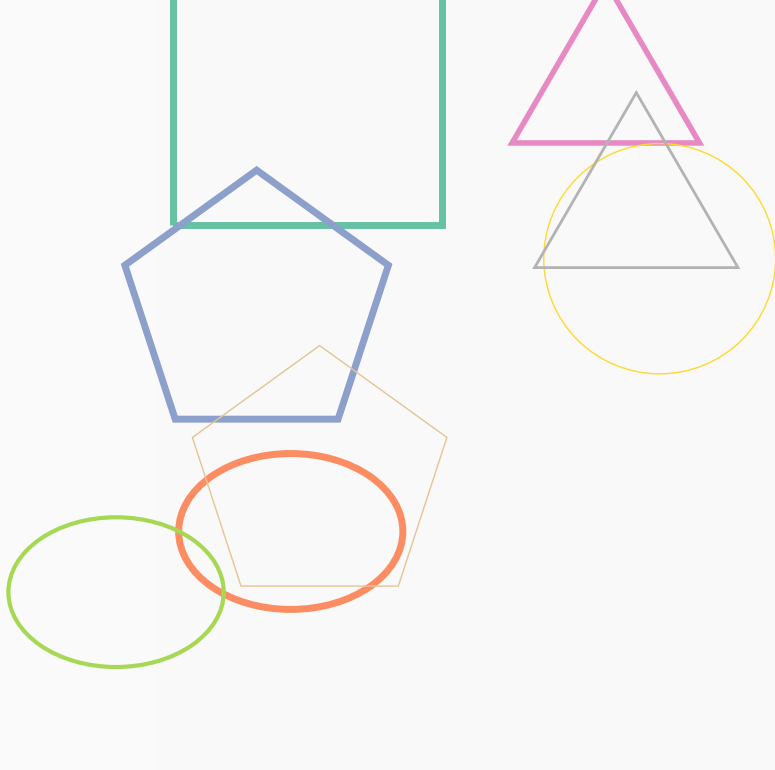[{"shape": "square", "thickness": 2.5, "radius": 0.87, "center": [0.397, 0.882]}, {"shape": "oval", "thickness": 2.5, "radius": 0.72, "center": [0.375, 0.31]}, {"shape": "pentagon", "thickness": 2.5, "radius": 0.89, "center": [0.331, 0.6]}, {"shape": "triangle", "thickness": 2, "radius": 0.7, "center": [0.782, 0.884]}, {"shape": "oval", "thickness": 1.5, "radius": 0.69, "center": [0.15, 0.231]}, {"shape": "circle", "thickness": 0.5, "radius": 0.75, "center": [0.851, 0.664]}, {"shape": "pentagon", "thickness": 0.5, "radius": 0.86, "center": [0.412, 0.379]}, {"shape": "triangle", "thickness": 1, "radius": 0.76, "center": [0.821, 0.728]}]